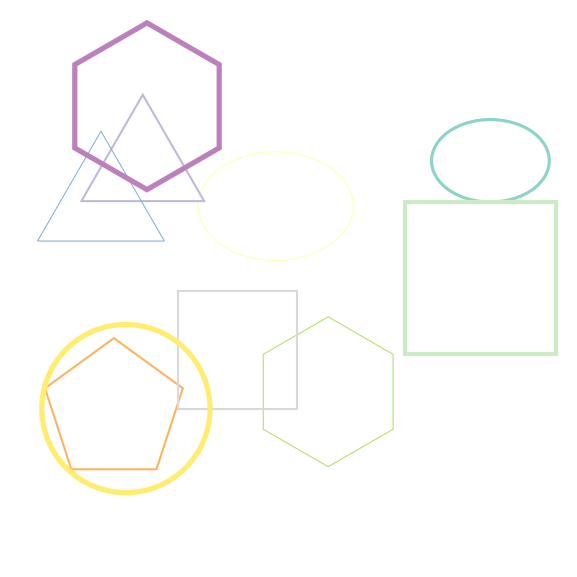[{"shape": "oval", "thickness": 1.5, "radius": 0.51, "center": [0.849, 0.721]}, {"shape": "oval", "thickness": 0.5, "radius": 0.67, "center": [0.477, 0.642]}, {"shape": "triangle", "thickness": 1, "radius": 0.61, "center": [0.247, 0.712]}, {"shape": "triangle", "thickness": 0.5, "radius": 0.63, "center": [0.175, 0.645]}, {"shape": "pentagon", "thickness": 1, "radius": 0.63, "center": [0.197, 0.288]}, {"shape": "hexagon", "thickness": 0.5, "radius": 0.65, "center": [0.568, 0.321]}, {"shape": "square", "thickness": 1, "radius": 0.51, "center": [0.411, 0.393]}, {"shape": "hexagon", "thickness": 2.5, "radius": 0.72, "center": [0.255, 0.815]}, {"shape": "square", "thickness": 2, "radius": 0.66, "center": [0.832, 0.518]}, {"shape": "circle", "thickness": 2.5, "radius": 0.73, "center": [0.218, 0.292]}]